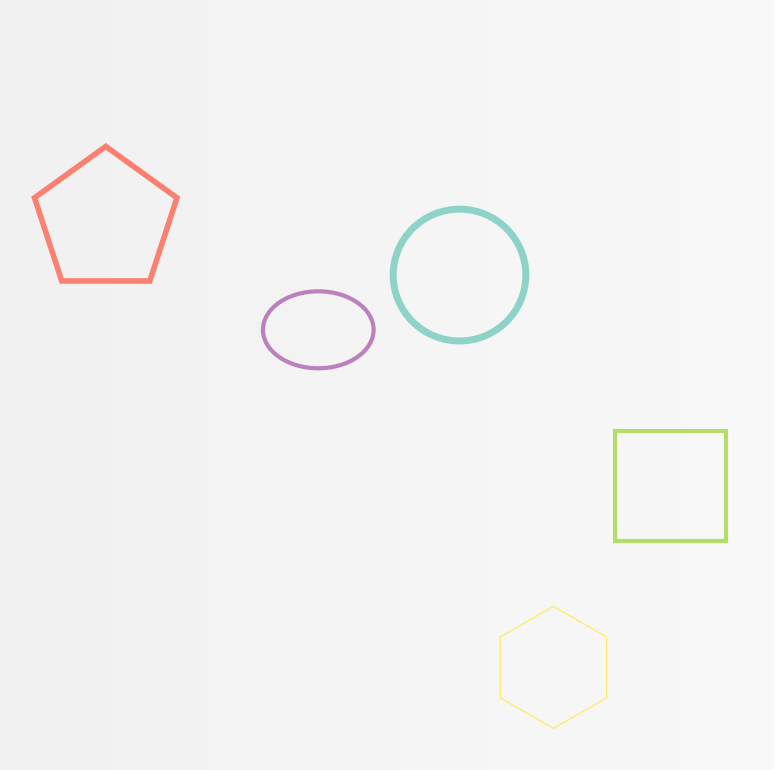[{"shape": "circle", "thickness": 2.5, "radius": 0.43, "center": [0.593, 0.643]}, {"shape": "pentagon", "thickness": 2, "radius": 0.48, "center": [0.136, 0.713]}, {"shape": "square", "thickness": 1.5, "radius": 0.36, "center": [0.866, 0.369]}, {"shape": "oval", "thickness": 1.5, "radius": 0.36, "center": [0.411, 0.572]}, {"shape": "hexagon", "thickness": 0.5, "radius": 0.4, "center": [0.714, 0.133]}]